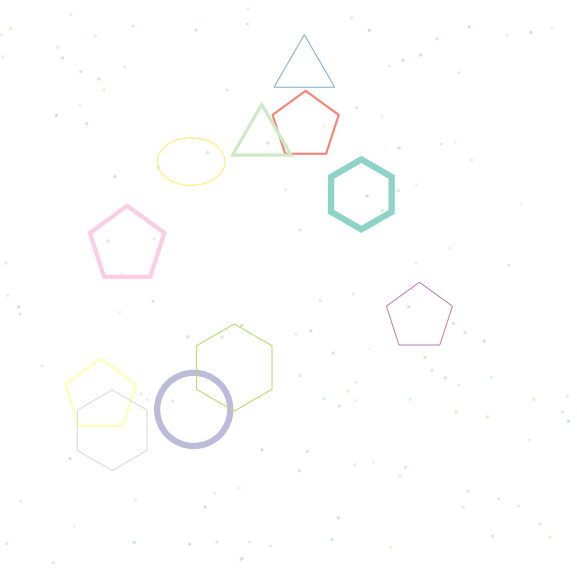[{"shape": "hexagon", "thickness": 3, "radius": 0.3, "center": [0.626, 0.663]}, {"shape": "pentagon", "thickness": 1, "radius": 0.32, "center": [0.175, 0.313]}, {"shape": "circle", "thickness": 3, "radius": 0.32, "center": [0.335, 0.29]}, {"shape": "pentagon", "thickness": 1, "radius": 0.3, "center": [0.529, 0.782]}, {"shape": "triangle", "thickness": 0.5, "radius": 0.3, "center": [0.527, 0.878]}, {"shape": "hexagon", "thickness": 0.5, "radius": 0.38, "center": [0.406, 0.363]}, {"shape": "pentagon", "thickness": 2, "radius": 0.34, "center": [0.22, 0.575]}, {"shape": "hexagon", "thickness": 0.5, "radius": 0.35, "center": [0.194, 0.254]}, {"shape": "pentagon", "thickness": 0.5, "radius": 0.3, "center": [0.726, 0.45]}, {"shape": "triangle", "thickness": 1.5, "radius": 0.29, "center": [0.453, 0.76]}, {"shape": "oval", "thickness": 0.5, "radius": 0.29, "center": [0.331, 0.719]}]